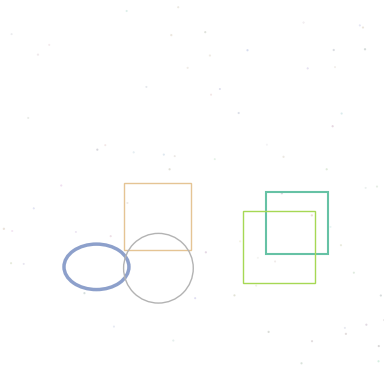[{"shape": "square", "thickness": 1.5, "radius": 0.4, "center": [0.772, 0.421]}, {"shape": "oval", "thickness": 2.5, "radius": 0.42, "center": [0.251, 0.307]}, {"shape": "square", "thickness": 1, "radius": 0.47, "center": [0.724, 0.359]}, {"shape": "square", "thickness": 1, "radius": 0.43, "center": [0.409, 0.438]}, {"shape": "circle", "thickness": 1, "radius": 0.45, "center": [0.411, 0.303]}]